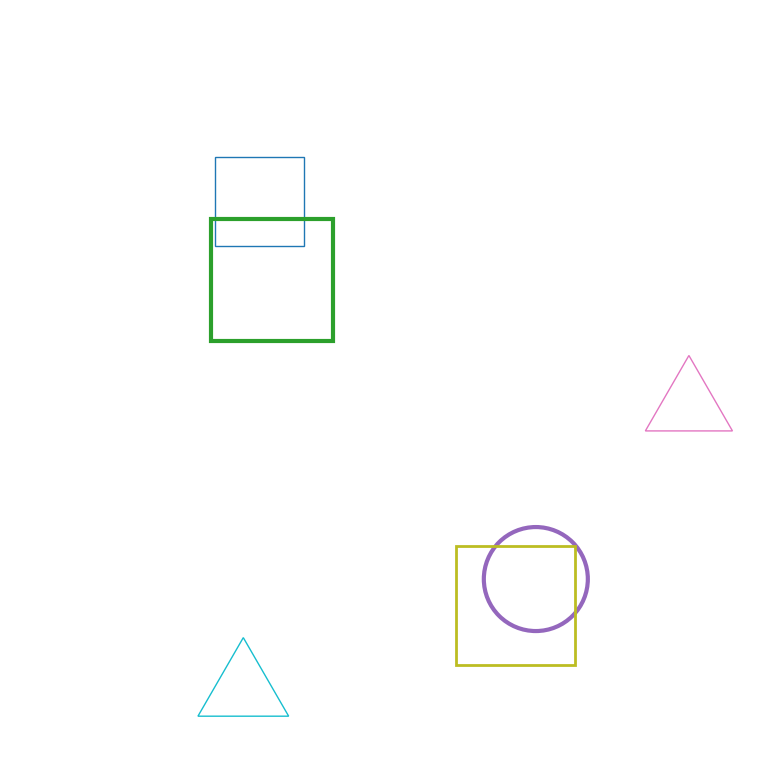[{"shape": "square", "thickness": 0.5, "radius": 0.29, "center": [0.337, 0.738]}, {"shape": "square", "thickness": 1.5, "radius": 0.4, "center": [0.354, 0.637]}, {"shape": "circle", "thickness": 1.5, "radius": 0.34, "center": [0.696, 0.248]}, {"shape": "triangle", "thickness": 0.5, "radius": 0.33, "center": [0.895, 0.473]}, {"shape": "square", "thickness": 1, "radius": 0.39, "center": [0.67, 0.213]}, {"shape": "triangle", "thickness": 0.5, "radius": 0.34, "center": [0.316, 0.104]}]